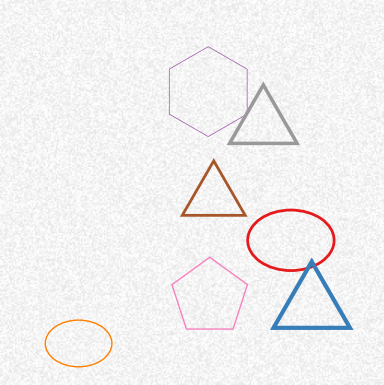[{"shape": "oval", "thickness": 2, "radius": 0.56, "center": [0.756, 0.376]}, {"shape": "triangle", "thickness": 3, "radius": 0.57, "center": [0.81, 0.206]}, {"shape": "hexagon", "thickness": 0.5, "radius": 0.58, "center": [0.541, 0.762]}, {"shape": "oval", "thickness": 1, "radius": 0.43, "center": [0.204, 0.108]}, {"shape": "triangle", "thickness": 2, "radius": 0.47, "center": [0.555, 0.488]}, {"shape": "pentagon", "thickness": 1, "radius": 0.52, "center": [0.545, 0.229]}, {"shape": "triangle", "thickness": 2.5, "radius": 0.51, "center": [0.684, 0.678]}]